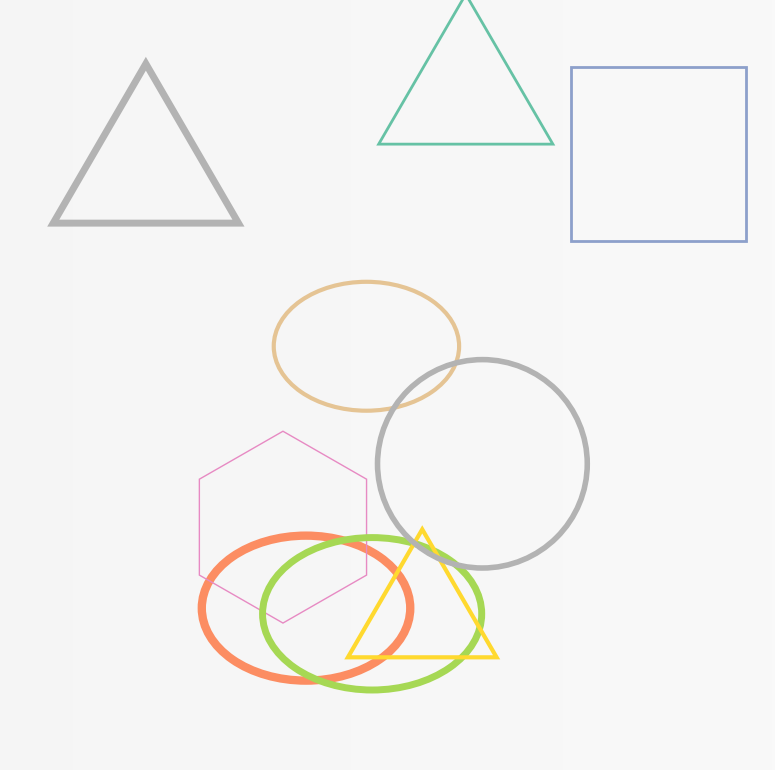[{"shape": "triangle", "thickness": 1, "radius": 0.65, "center": [0.601, 0.878]}, {"shape": "oval", "thickness": 3, "radius": 0.67, "center": [0.395, 0.21]}, {"shape": "square", "thickness": 1, "radius": 0.56, "center": [0.85, 0.801]}, {"shape": "hexagon", "thickness": 0.5, "radius": 0.62, "center": [0.365, 0.315]}, {"shape": "oval", "thickness": 2.5, "radius": 0.71, "center": [0.48, 0.203]}, {"shape": "triangle", "thickness": 1.5, "radius": 0.55, "center": [0.545, 0.202]}, {"shape": "oval", "thickness": 1.5, "radius": 0.6, "center": [0.473, 0.55]}, {"shape": "triangle", "thickness": 2.5, "radius": 0.69, "center": [0.188, 0.779]}, {"shape": "circle", "thickness": 2, "radius": 0.68, "center": [0.622, 0.398]}]